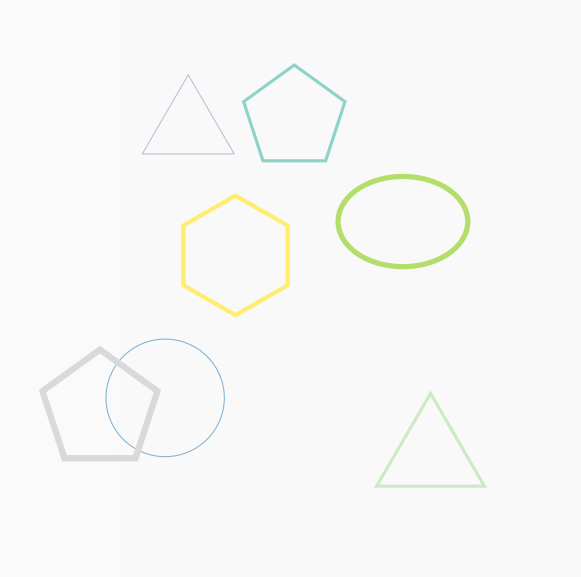[{"shape": "pentagon", "thickness": 1.5, "radius": 0.46, "center": [0.506, 0.795]}, {"shape": "triangle", "thickness": 0.5, "radius": 0.46, "center": [0.324, 0.778]}, {"shape": "circle", "thickness": 0.5, "radius": 0.51, "center": [0.284, 0.31]}, {"shape": "oval", "thickness": 2.5, "radius": 0.56, "center": [0.693, 0.615]}, {"shape": "pentagon", "thickness": 3, "radius": 0.52, "center": [0.172, 0.29]}, {"shape": "triangle", "thickness": 1.5, "radius": 0.54, "center": [0.741, 0.211]}, {"shape": "hexagon", "thickness": 2, "radius": 0.52, "center": [0.405, 0.557]}]